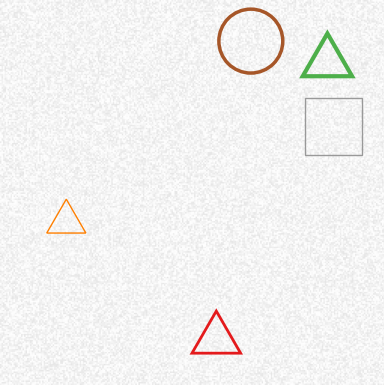[{"shape": "triangle", "thickness": 2, "radius": 0.36, "center": [0.562, 0.119]}, {"shape": "triangle", "thickness": 3, "radius": 0.37, "center": [0.85, 0.839]}, {"shape": "triangle", "thickness": 1, "radius": 0.29, "center": [0.172, 0.424]}, {"shape": "circle", "thickness": 2.5, "radius": 0.42, "center": [0.652, 0.893]}, {"shape": "square", "thickness": 1, "radius": 0.37, "center": [0.865, 0.672]}]